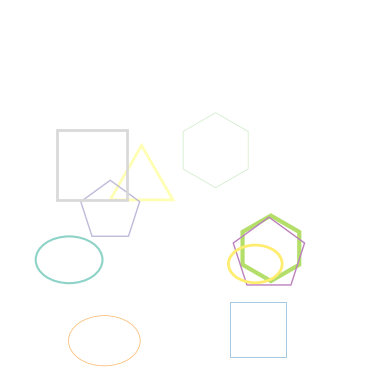[{"shape": "oval", "thickness": 1.5, "radius": 0.43, "center": [0.179, 0.325]}, {"shape": "triangle", "thickness": 2, "radius": 0.47, "center": [0.368, 0.528]}, {"shape": "pentagon", "thickness": 1, "radius": 0.4, "center": [0.286, 0.451]}, {"shape": "square", "thickness": 0.5, "radius": 0.36, "center": [0.669, 0.144]}, {"shape": "oval", "thickness": 0.5, "radius": 0.47, "center": [0.271, 0.115]}, {"shape": "hexagon", "thickness": 3, "radius": 0.43, "center": [0.704, 0.355]}, {"shape": "square", "thickness": 2, "radius": 0.45, "center": [0.239, 0.571]}, {"shape": "pentagon", "thickness": 1, "radius": 0.49, "center": [0.698, 0.339]}, {"shape": "hexagon", "thickness": 0.5, "radius": 0.49, "center": [0.56, 0.61]}, {"shape": "oval", "thickness": 2, "radius": 0.35, "center": [0.663, 0.315]}]